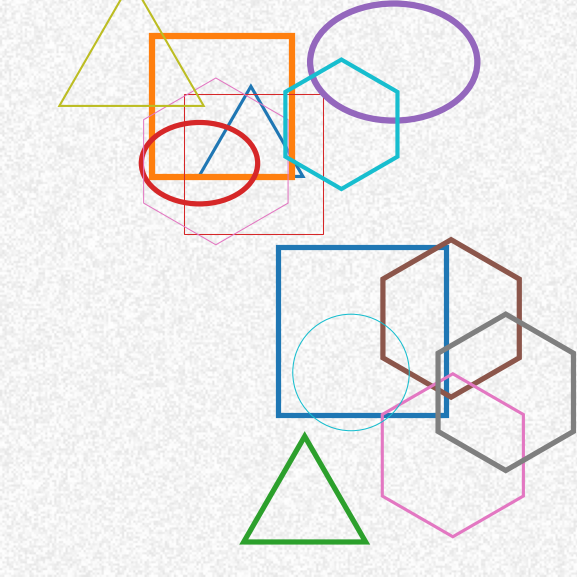[{"shape": "triangle", "thickness": 1.5, "radius": 0.52, "center": [0.434, 0.746]}, {"shape": "square", "thickness": 2.5, "radius": 0.72, "center": [0.627, 0.426]}, {"shape": "square", "thickness": 3, "radius": 0.61, "center": [0.385, 0.815]}, {"shape": "triangle", "thickness": 2.5, "radius": 0.61, "center": [0.528, 0.122]}, {"shape": "square", "thickness": 0.5, "radius": 0.6, "center": [0.439, 0.716]}, {"shape": "oval", "thickness": 2.5, "radius": 0.5, "center": [0.345, 0.717]}, {"shape": "oval", "thickness": 3, "radius": 0.72, "center": [0.682, 0.892]}, {"shape": "hexagon", "thickness": 2.5, "radius": 0.68, "center": [0.781, 0.448]}, {"shape": "hexagon", "thickness": 0.5, "radius": 0.72, "center": [0.374, 0.72]}, {"shape": "hexagon", "thickness": 1.5, "radius": 0.71, "center": [0.784, 0.211]}, {"shape": "hexagon", "thickness": 2.5, "radius": 0.68, "center": [0.876, 0.32]}, {"shape": "triangle", "thickness": 1, "radius": 0.72, "center": [0.228, 0.888]}, {"shape": "hexagon", "thickness": 2, "radius": 0.56, "center": [0.591, 0.784]}, {"shape": "circle", "thickness": 0.5, "radius": 0.5, "center": [0.608, 0.354]}]